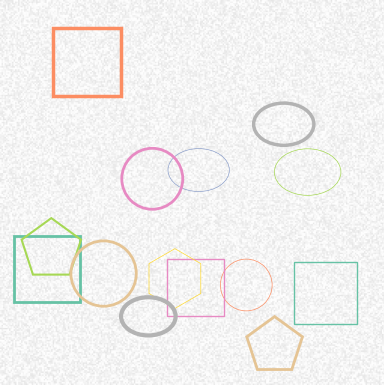[{"shape": "square", "thickness": 1, "radius": 0.4, "center": [0.846, 0.239]}, {"shape": "square", "thickness": 2, "radius": 0.43, "center": [0.121, 0.3]}, {"shape": "circle", "thickness": 0.5, "radius": 0.34, "center": [0.64, 0.26]}, {"shape": "square", "thickness": 2.5, "radius": 0.44, "center": [0.226, 0.839]}, {"shape": "oval", "thickness": 0.5, "radius": 0.4, "center": [0.516, 0.558]}, {"shape": "square", "thickness": 1, "radius": 0.37, "center": [0.508, 0.254]}, {"shape": "circle", "thickness": 2, "radius": 0.4, "center": [0.395, 0.536]}, {"shape": "oval", "thickness": 0.5, "radius": 0.43, "center": [0.799, 0.553]}, {"shape": "pentagon", "thickness": 1.5, "radius": 0.41, "center": [0.133, 0.352]}, {"shape": "hexagon", "thickness": 0.5, "radius": 0.39, "center": [0.454, 0.277]}, {"shape": "pentagon", "thickness": 2, "radius": 0.38, "center": [0.713, 0.102]}, {"shape": "circle", "thickness": 2, "radius": 0.42, "center": [0.269, 0.289]}, {"shape": "oval", "thickness": 3, "radius": 0.35, "center": [0.385, 0.178]}, {"shape": "oval", "thickness": 2.5, "radius": 0.39, "center": [0.737, 0.677]}]